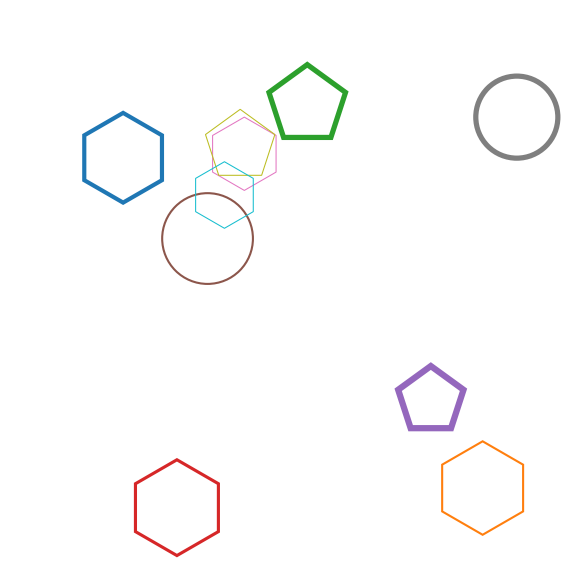[{"shape": "hexagon", "thickness": 2, "radius": 0.39, "center": [0.213, 0.726]}, {"shape": "hexagon", "thickness": 1, "radius": 0.4, "center": [0.836, 0.154]}, {"shape": "pentagon", "thickness": 2.5, "radius": 0.35, "center": [0.532, 0.818]}, {"shape": "hexagon", "thickness": 1.5, "radius": 0.41, "center": [0.306, 0.12]}, {"shape": "pentagon", "thickness": 3, "radius": 0.3, "center": [0.746, 0.306]}, {"shape": "circle", "thickness": 1, "radius": 0.39, "center": [0.359, 0.586]}, {"shape": "hexagon", "thickness": 0.5, "radius": 0.32, "center": [0.423, 0.733]}, {"shape": "circle", "thickness": 2.5, "radius": 0.36, "center": [0.895, 0.796]}, {"shape": "pentagon", "thickness": 0.5, "radius": 0.32, "center": [0.416, 0.747]}, {"shape": "hexagon", "thickness": 0.5, "radius": 0.29, "center": [0.389, 0.661]}]